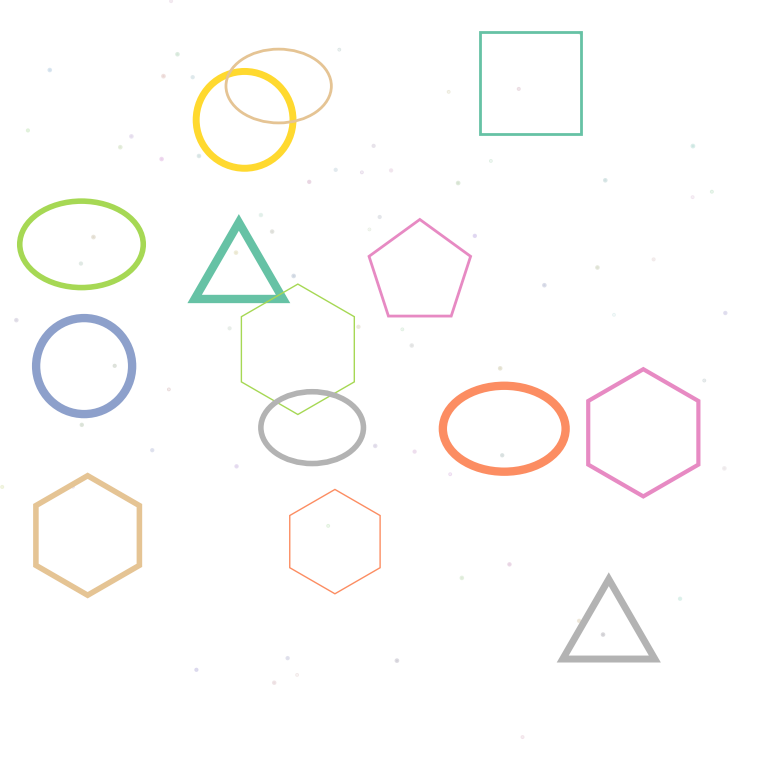[{"shape": "square", "thickness": 1, "radius": 0.33, "center": [0.689, 0.892]}, {"shape": "triangle", "thickness": 3, "radius": 0.33, "center": [0.31, 0.645]}, {"shape": "oval", "thickness": 3, "radius": 0.4, "center": [0.655, 0.443]}, {"shape": "hexagon", "thickness": 0.5, "radius": 0.34, "center": [0.435, 0.297]}, {"shape": "circle", "thickness": 3, "radius": 0.31, "center": [0.109, 0.525]}, {"shape": "pentagon", "thickness": 1, "radius": 0.35, "center": [0.545, 0.646]}, {"shape": "hexagon", "thickness": 1.5, "radius": 0.41, "center": [0.835, 0.438]}, {"shape": "oval", "thickness": 2, "radius": 0.4, "center": [0.106, 0.683]}, {"shape": "hexagon", "thickness": 0.5, "radius": 0.42, "center": [0.387, 0.546]}, {"shape": "circle", "thickness": 2.5, "radius": 0.31, "center": [0.318, 0.844]}, {"shape": "hexagon", "thickness": 2, "radius": 0.39, "center": [0.114, 0.305]}, {"shape": "oval", "thickness": 1, "radius": 0.34, "center": [0.362, 0.888]}, {"shape": "oval", "thickness": 2, "radius": 0.33, "center": [0.405, 0.445]}, {"shape": "triangle", "thickness": 2.5, "radius": 0.35, "center": [0.791, 0.179]}]